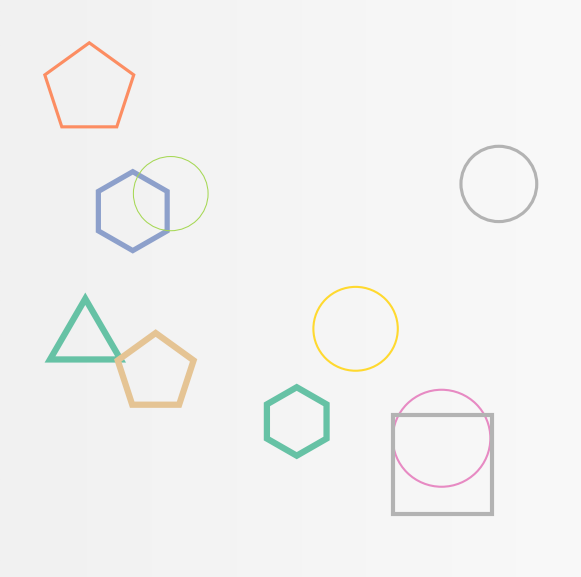[{"shape": "hexagon", "thickness": 3, "radius": 0.3, "center": [0.511, 0.269]}, {"shape": "triangle", "thickness": 3, "radius": 0.35, "center": [0.147, 0.412]}, {"shape": "pentagon", "thickness": 1.5, "radius": 0.4, "center": [0.154, 0.845]}, {"shape": "hexagon", "thickness": 2.5, "radius": 0.34, "center": [0.228, 0.634]}, {"shape": "circle", "thickness": 1, "radius": 0.42, "center": [0.76, 0.24]}, {"shape": "circle", "thickness": 0.5, "radius": 0.32, "center": [0.294, 0.664]}, {"shape": "circle", "thickness": 1, "radius": 0.36, "center": [0.612, 0.43]}, {"shape": "pentagon", "thickness": 3, "radius": 0.34, "center": [0.268, 0.354]}, {"shape": "circle", "thickness": 1.5, "radius": 0.33, "center": [0.858, 0.681]}, {"shape": "square", "thickness": 2, "radius": 0.43, "center": [0.761, 0.195]}]